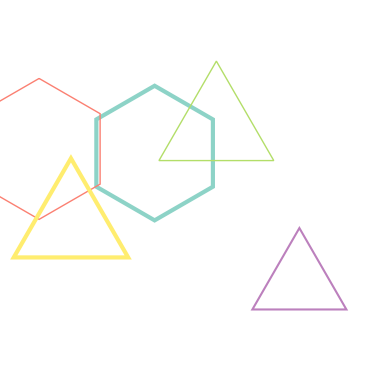[{"shape": "hexagon", "thickness": 3, "radius": 0.87, "center": [0.402, 0.602]}, {"shape": "hexagon", "thickness": 1, "radius": 0.92, "center": [0.102, 0.613]}, {"shape": "triangle", "thickness": 1, "radius": 0.86, "center": [0.562, 0.669]}, {"shape": "triangle", "thickness": 1.5, "radius": 0.7, "center": [0.778, 0.267]}, {"shape": "triangle", "thickness": 3, "radius": 0.86, "center": [0.184, 0.417]}]